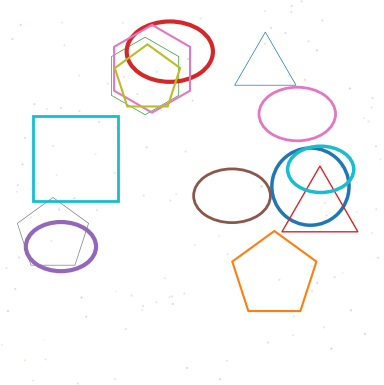[{"shape": "circle", "thickness": 2.5, "radius": 0.5, "center": [0.806, 0.515]}, {"shape": "triangle", "thickness": 0.5, "radius": 0.46, "center": [0.689, 0.825]}, {"shape": "pentagon", "thickness": 1.5, "radius": 0.57, "center": [0.713, 0.285]}, {"shape": "hexagon", "thickness": 0.5, "radius": 0.5, "center": [0.377, 0.803]}, {"shape": "triangle", "thickness": 1, "radius": 0.57, "center": [0.831, 0.455]}, {"shape": "oval", "thickness": 3, "radius": 0.56, "center": [0.441, 0.866]}, {"shape": "oval", "thickness": 3, "radius": 0.46, "center": [0.158, 0.359]}, {"shape": "oval", "thickness": 2, "radius": 0.5, "center": [0.603, 0.492]}, {"shape": "oval", "thickness": 2, "radius": 0.5, "center": [0.772, 0.704]}, {"shape": "hexagon", "thickness": 1.5, "radius": 0.57, "center": [0.395, 0.821]}, {"shape": "pentagon", "thickness": 0.5, "radius": 0.49, "center": [0.138, 0.39]}, {"shape": "pentagon", "thickness": 1.5, "radius": 0.45, "center": [0.383, 0.796]}, {"shape": "oval", "thickness": 2.5, "radius": 0.43, "center": [0.833, 0.56]}, {"shape": "square", "thickness": 2, "radius": 0.55, "center": [0.196, 0.588]}]